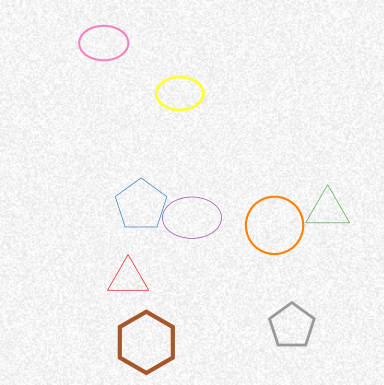[{"shape": "triangle", "thickness": 0.5, "radius": 0.31, "center": [0.333, 0.277]}, {"shape": "pentagon", "thickness": 0.5, "radius": 0.35, "center": [0.366, 0.467]}, {"shape": "triangle", "thickness": 0.5, "radius": 0.33, "center": [0.851, 0.454]}, {"shape": "oval", "thickness": 0.5, "radius": 0.38, "center": [0.499, 0.434]}, {"shape": "circle", "thickness": 1.5, "radius": 0.37, "center": [0.713, 0.415]}, {"shape": "oval", "thickness": 2, "radius": 0.31, "center": [0.467, 0.757]}, {"shape": "hexagon", "thickness": 3, "radius": 0.4, "center": [0.38, 0.111]}, {"shape": "oval", "thickness": 1.5, "radius": 0.32, "center": [0.269, 0.888]}, {"shape": "pentagon", "thickness": 2, "radius": 0.31, "center": [0.758, 0.153]}]